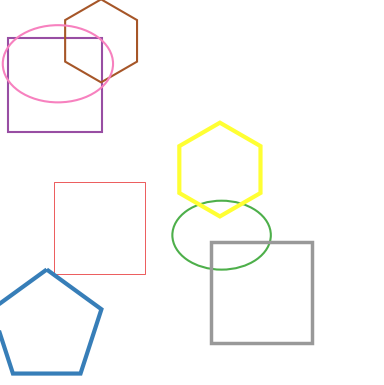[{"shape": "square", "thickness": 0.5, "radius": 0.59, "center": [0.258, 0.408]}, {"shape": "pentagon", "thickness": 3, "radius": 0.75, "center": [0.121, 0.151]}, {"shape": "oval", "thickness": 1.5, "radius": 0.64, "center": [0.576, 0.389]}, {"shape": "square", "thickness": 1.5, "radius": 0.61, "center": [0.143, 0.779]}, {"shape": "hexagon", "thickness": 3, "radius": 0.61, "center": [0.571, 0.56]}, {"shape": "hexagon", "thickness": 1.5, "radius": 0.54, "center": [0.263, 0.894]}, {"shape": "oval", "thickness": 1.5, "radius": 0.72, "center": [0.15, 0.834]}, {"shape": "square", "thickness": 2.5, "radius": 0.65, "center": [0.679, 0.24]}]